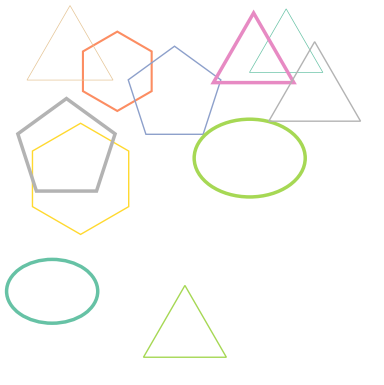[{"shape": "triangle", "thickness": 0.5, "radius": 0.55, "center": [0.743, 0.867]}, {"shape": "oval", "thickness": 2.5, "radius": 0.59, "center": [0.135, 0.243]}, {"shape": "hexagon", "thickness": 1.5, "radius": 0.52, "center": [0.305, 0.815]}, {"shape": "pentagon", "thickness": 1, "radius": 0.63, "center": [0.453, 0.753]}, {"shape": "triangle", "thickness": 2.5, "radius": 0.6, "center": [0.659, 0.846]}, {"shape": "oval", "thickness": 2.5, "radius": 0.72, "center": [0.649, 0.589]}, {"shape": "triangle", "thickness": 1, "radius": 0.62, "center": [0.48, 0.134]}, {"shape": "hexagon", "thickness": 1, "radius": 0.72, "center": [0.209, 0.535]}, {"shape": "triangle", "thickness": 0.5, "radius": 0.65, "center": [0.182, 0.857]}, {"shape": "pentagon", "thickness": 2.5, "radius": 0.66, "center": [0.173, 0.611]}, {"shape": "triangle", "thickness": 1, "radius": 0.69, "center": [0.817, 0.754]}]